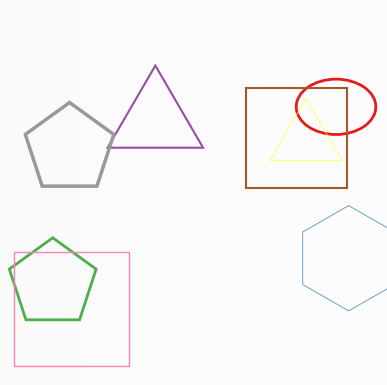[{"shape": "oval", "thickness": 2, "radius": 0.51, "center": [0.867, 0.723]}, {"shape": "hexagon", "thickness": 0.5, "radius": 0.68, "center": [0.9, 0.329]}, {"shape": "pentagon", "thickness": 2, "radius": 0.59, "center": [0.136, 0.265]}, {"shape": "triangle", "thickness": 1.5, "radius": 0.71, "center": [0.401, 0.687]}, {"shape": "triangle", "thickness": 0.5, "radius": 0.54, "center": [0.79, 0.637]}, {"shape": "square", "thickness": 1.5, "radius": 0.65, "center": [0.765, 0.642]}, {"shape": "square", "thickness": 1, "radius": 0.74, "center": [0.185, 0.197]}, {"shape": "pentagon", "thickness": 2.5, "radius": 0.6, "center": [0.18, 0.614]}]